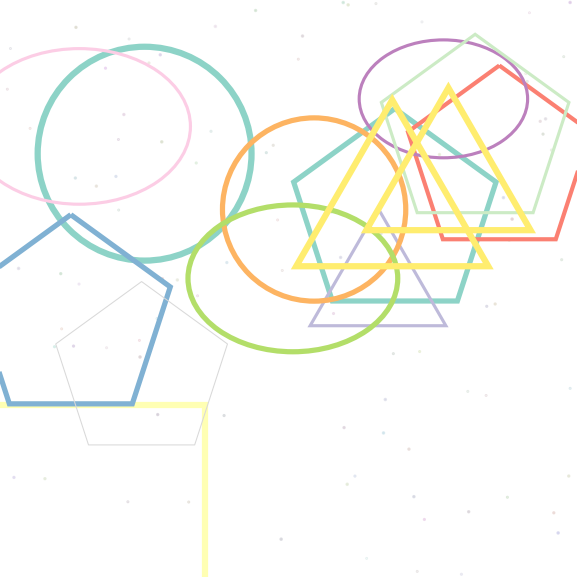[{"shape": "pentagon", "thickness": 2.5, "radius": 0.92, "center": [0.684, 0.627]}, {"shape": "circle", "thickness": 3, "radius": 0.93, "center": [0.25, 0.733]}, {"shape": "square", "thickness": 3, "radius": 0.98, "center": [0.16, 0.102]}, {"shape": "triangle", "thickness": 1.5, "radius": 0.68, "center": [0.655, 0.503]}, {"shape": "pentagon", "thickness": 2, "radius": 0.83, "center": [0.865, 0.719]}, {"shape": "pentagon", "thickness": 2.5, "radius": 0.91, "center": [0.123, 0.446]}, {"shape": "circle", "thickness": 2.5, "radius": 0.79, "center": [0.544, 0.636]}, {"shape": "oval", "thickness": 2.5, "radius": 0.91, "center": [0.507, 0.517]}, {"shape": "oval", "thickness": 1.5, "radius": 0.96, "center": [0.137, 0.78]}, {"shape": "pentagon", "thickness": 0.5, "radius": 0.78, "center": [0.245, 0.355]}, {"shape": "oval", "thickness": 1.5, "radius": 0.73, "center": [0.768, 0.828]}, {"shape": "pentagon", "thickness": 1.5, "radius": 0.85, "center": [0.823, 0.769]}, {"shape": "triangle", "thickness": 3, "radius": 0.96, "center": [0.679, 0.634]}, {"shape": "triangle", "thickness": 3, "radius": 0.82, "center": [0.776, 0.683]}]